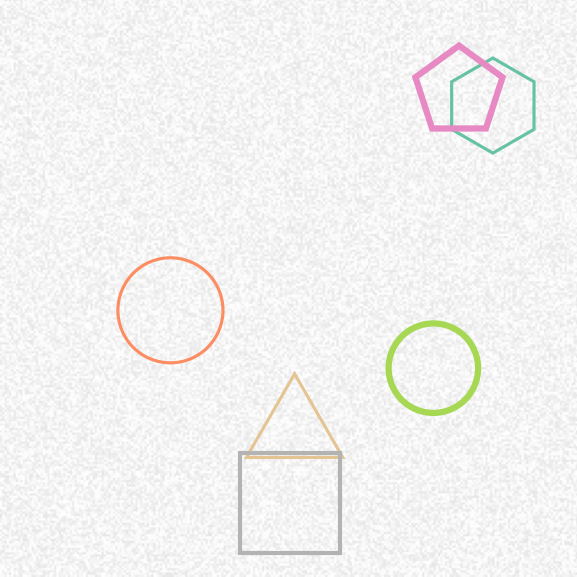[{"shape": "hexagon", "thickness": 1.5, "radius": 0.41, "center": [0.853, 0.816]}, {"shape": "circle", "thickness": 1.5, "radius": 0.45, "center": [0.295, 0.462]}, {"shape": "pentagon", "thickness": 3, "radius": 0.4, "center": [0.795, 0.841]}, {"shape": "circle", "thickness": 3, "radius": 0.39, "center": [0.75, 0.362]}, {"shape": "triangle", "thickness": 1.5, "radius": 0.48, "center": [0.51, 0.255]}, {"shape": "square", "thickness": 2, "radius": 0.43, "center": [0.502, 0.128]}]